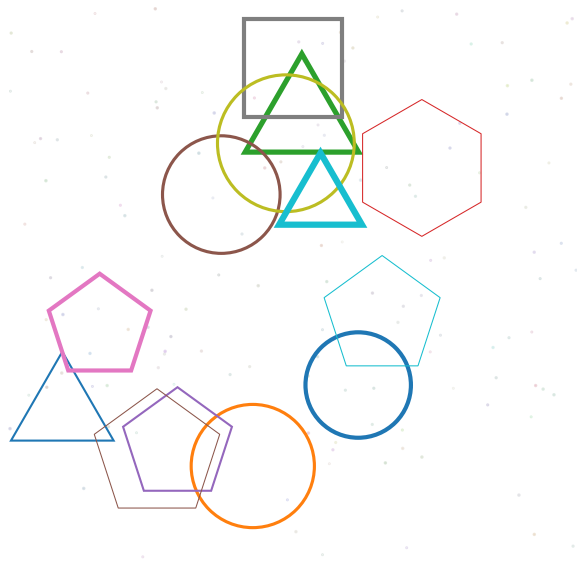[{"shape": "circle", "thickness": 2, "radius": 0.46, "center": [0.62, 0.332]}, {"shape": "triangle", "thickness": 1, "radius": 0.51, "center": [0.108, 0.287]}, {"shape": "circle", "thickness": 1.5, "radius": 0.53, "center": [0.438, 0.192]}, {"shape": "triangle", "thickness": 2.5, "radius": 0.57, "center": [0.523, 0.792]}, {"shape": "hexagon", "thickness": 0.5, "radius": 0.59, "center": [0.73, 0.708]}, {"shape": "pentagon", "thickness": 1, "radius": 0.5, "center": [0.307, 0.23]}, {"shape": "pentagon", "thickness": 0.5, "radius": 0.57, "center": [0.272, 0.212]}, {"shape": "circle", "thickness": 1.5, "radius": 0.51, "center": [0.383, 0.662]}, {"shape": "pentagon", "thickness": 2, "radius": 0.46, "center": [0.173, 0.433]}, {"shape": "square", "thickness": 2, "radius": 0.42, "center": [0.507, 0.881]}, {"shape": "circle", "thickness": 1.5, "radius": 0.59, "center": [0.495, 0.751]}, {"shape": "triangle", "thickness": 3, "radius": 0.41, "center": [0.555, 0.651]}, {"shape": "pentagon", "thickness": 0.5, "radius": 0.53, "center": [0.662, 0.451]}]